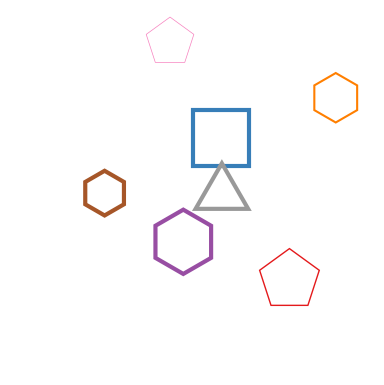[{"shape": "pentagon", "thickness": 1, "radius": 0.41, "center": [0.752, 0.273]}, {"shape": "square", "thickness": 3, "radius": 0.36, "center": [0.574, 0.641]}, {"shape": "hexagon", "thickness": 3, "radius": 0.42, "center": [0.476, 0.372]}, {"shape": "hexagon", "thickness": 1.5, "radius": 0.32, "center": [0.872, 0.746]}, {"shape": "hexagon", "thickness": 3, "radius": 0.29, "center": [0.272, 0.498]}, {"shape": "pentagon", "thickness": 0.5, "radius": 0.33, "center": [0.442, 0.891]}, {"shape": "triangle", "thickness": 3, "radius": 0.39, "center": [0.576, 0.497]}]